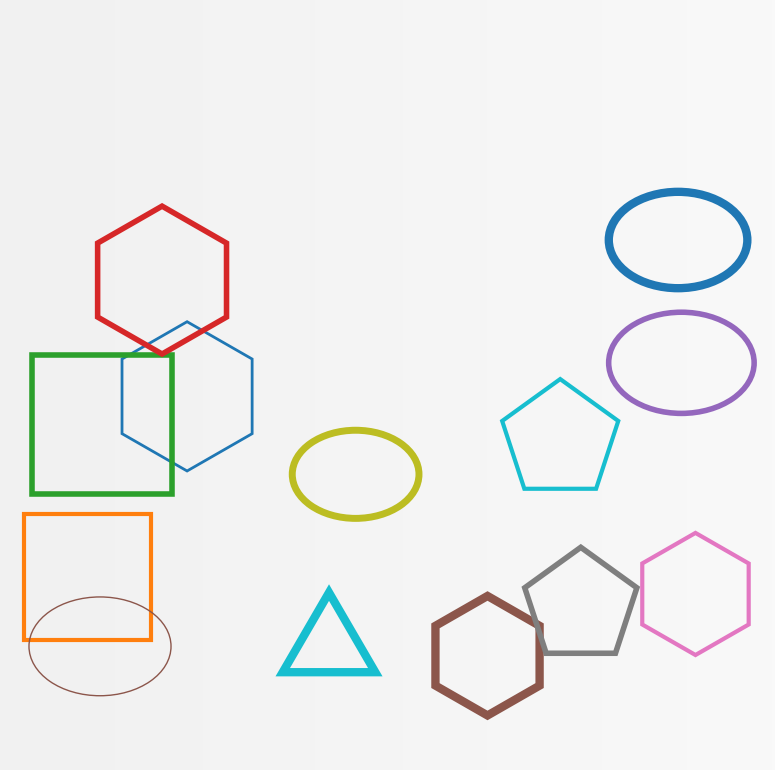[{"shape": "oval", "thickness": 3, "radius": 0.45, "center": [0.875, 0.688]}, {"shape": "hexagon", "thickness": 1, "radius": 0.48, "center": [0.241, 0.485]}, {"shape": "square", "thickness": 1.5, "radius": 0.41, "center": [0.113, 0.251]}, {"shape": "square", "thickness": 2, "radius": 0.45, "center": [0.132, 0.449]}, {"shape": "hexagon", "thickness": 2, "radius": 0.48, "center": [0.209, 0.636]}, {"shape": "oval", "thickness": 2, "radius": 0.47, "center": [0.879, 0.529]}, {"shape": "oval", "thickness": 0.5, "radius": 0.46, "center": [0.129, 0.161]}, {"shape": "hexagon", "thickness": 3, "radius": 0.39, "center": [0.629, 0.148]}, {"shape": "hexagon", "thickness": 1.5, "radius": 0.4, "center": [0.897, 0.229]}, {"shape": "pentagon", "thickness": 2, "radius": 0.38, "center": [0.749, 0.213]}, {"shape": "oval", "thickness": 2.5, "radius": 0.41, "center": [0.459, 0.384]}, {"shape": "pentagon", "thickness": 1.5, "radius": 0.39, "center": [0.723, 0.429]}, {"shape": "triangle", "thickness": 3, "radius": 0.34, "center": [0.425, 0.161]}]